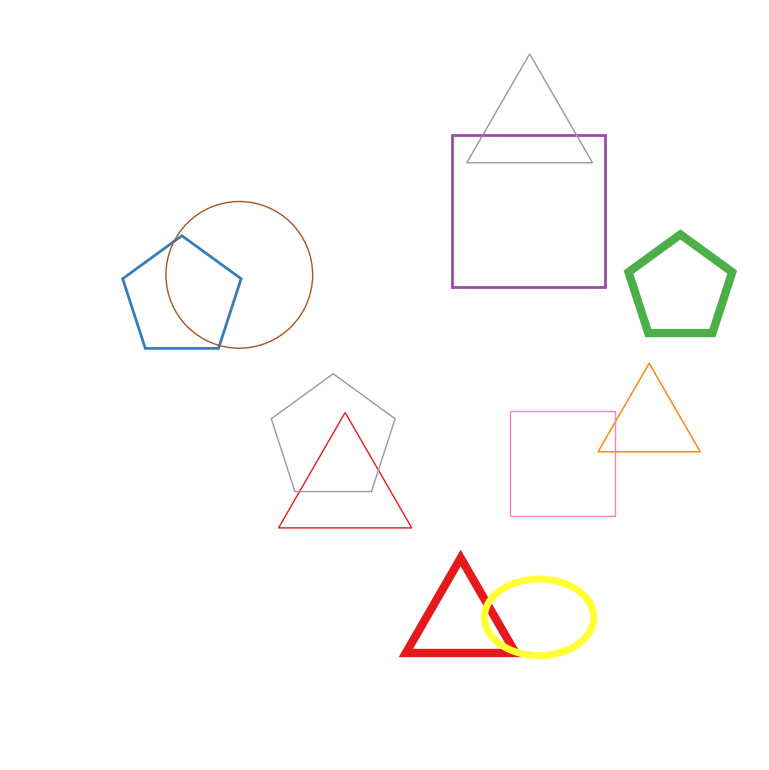[{"shape": "triangle", "thickness": 0.5, "radius": 0.5, "center": [0.448, 0.364]}, {"shape": "triangle", "thickness": 3, "radius": 0.41, "center": [0.598, 0.193]}, {"shape": "pentagon", "thickness": 1, "radius": 0.4, "center": [0.236, 0.613]}, {"shape": "pentagon", "thickness": 3, "radius": 0.35, "center": [0.884, 0.625]}, {"shape": "square", "thickness": 1, "radius": 0.5, "center": [0.686, 0.726]}, {"shape": "triangle", "thickness": 0.5, "radius": 0.38, "center": [0.843, 0.452]}, {"shape": "oval", "thickness": 2.5, "radius": 0.36, "center": [0.7, 0.198]}, {"shape": "circle", "thickness": 0.5, "radius": 0.48, "center": [0.311, 0.643]}, {"shape": "square", "thickness": 0.5, "radius": 0.34, "center": [0.731, 0.398]}, {"shape": "triangle", "thickness": 0.5, "radius": 0.47, "center": [0.688, 0.836]}, {"shape": "pentagon", "thickness": 0.5, "radius": 0.42, "center": [0.433, 0.43]}]